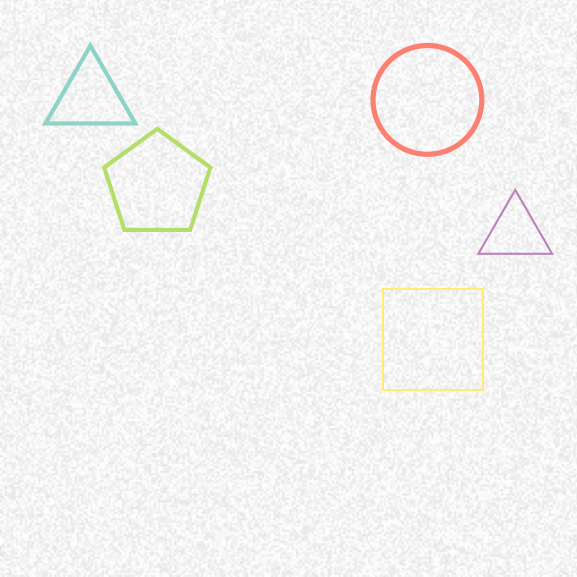[{"shape": "triangle", "thickness": 2, "radius": 0.45, "center": [0.157, 0.83]}, {"shape": "circle", "thickness": 2.5, "radius": 0.47, "center": [0.74, 0.826]}, {"shape": "pentagon", "thickness": 2, "radius": 0.48, "center": [0.272, 0.679]}, {"shape": "triangle", "thickness": 1, "radius": 0.37, "center": [0.892, 0.597]}, {"shape": "square", "thickness": 1, "radius": 0.44, "center": [0.75, 0.411]}]